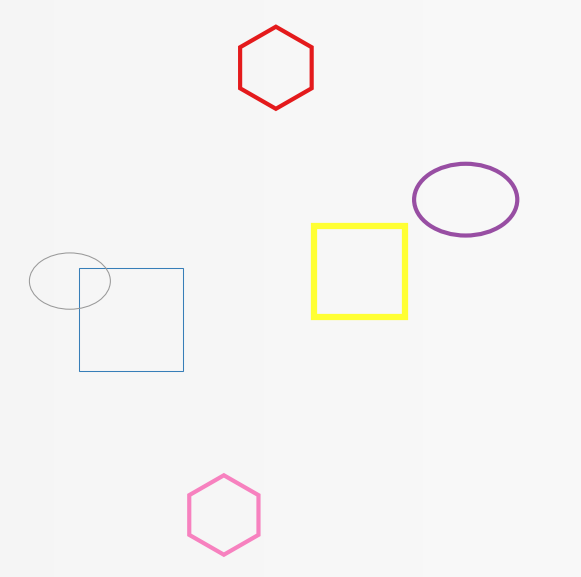[{"shape": "hexagon", "thickness": 2, "radius": 0.36, "center": [0.475, 0.882]}, {"shape": "square", "thickness": 0.5, "radius": 0.45, "center": [0.225, 0.446]}, {"shape": "oval", "thickness": 2, "radius": 0.44, "center": [0.801, 0.653]}, {"shape": "square", "thickness": 3, "radius": 0.39, "center": [0.619, 0.529]}, {"shape": "hexagon", "thickness": 2, "radius": 0.34, "center": [0.385, 0.107]}, {"shape": "oval", "thickness": 0.5, "radius": 0.35, "center": [0.12, 0.512]}]